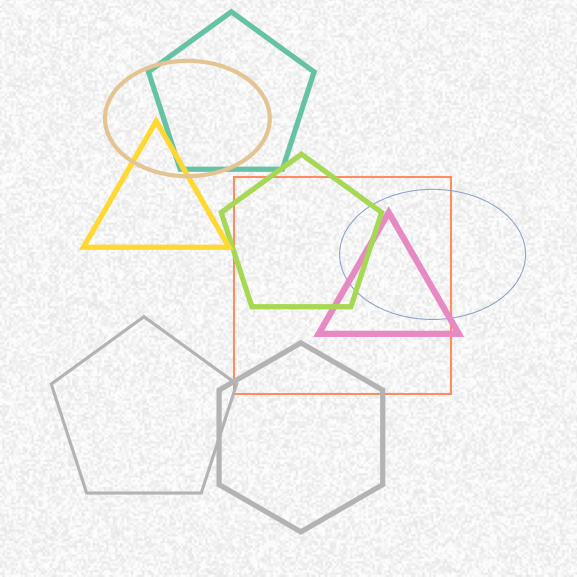[{"shape": "pentagon", "thickness": 2.5, "radius": 0.75, "center": [0.401, 0.828]}, {"shape": "square", "thickness": 1, "radius": 0.94, "center": [0.593, 0.505]}, {"shape": "oval", "thickness": 0.5, "radius": 0.8, "center": [0.749, 0.559]}, {"shape": "triangle", "thickness": 3, "radius": 0.7, "center": [0.673, 0.491]}, {"shape": "pentagon", "thickness": 2.5, "radius": 0.73, "center": [0.522, 0.586]}, {"shape": "triangle", "thickness": 2.5, "radius": 0.73, "center": [0.27, 0.644]}, {"shape": "oval", "thickness": 2, "radius": 0.71, "center": [0.324, 0.794]}, {"shape": "hexagon", "thickness": 2.5, "radius": 0.82, "center": [0.521, 0.242]}, {"shape": "pentagon", "thickness": 1.5, "radius": 0.84, "center": [0.249, 0.282]}]